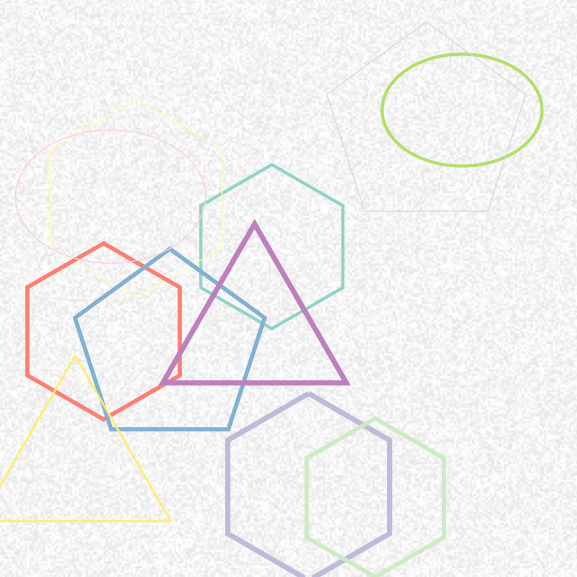[{"shape": "hexagon", "thickness": 1.5, "radius": 0.71, "center": [0.471, 0.572]}, {"shape": "hexagon", "thickness": 0.5, "radius": 0.86, "center": [0.236, 0.656]}, {"shape": "hexagon", "thickness": 2.5, "radius": 0.81, "center": [0.535, 0.156]}, {"shape": "hexagon", "thickness": 2, "radius": 0.76, "center": [0.179, 0.425]}, {"shape": "pentagon", "thickness": 2, "radius": 0.86, "center": [0.294, 0.395]}, {"shape": "oval", "thickness": 1.5, "radius": 0.69, "center": [0.8, 0.808]}, {"shape": "oval", "thickness": 0.5, "radius": 0.82, "center": [0.191, 0.659]}, {"shape": "pentagon", "thickness": 0.5, "radius": 0.91, "center": [0.738, 0.78]}, {"shape": "triangle", "thickness": 2.5, "radius": 0.92, "center": [0.441, 0.428]}, {"shape": "hexagon", "thickness": 2, "radius": 0.69, "center": [0.65, 0.137]}, {"shape": "triangle", "thickness": 1, "radius": 0.96, "center": [0.13, 0.192]}]